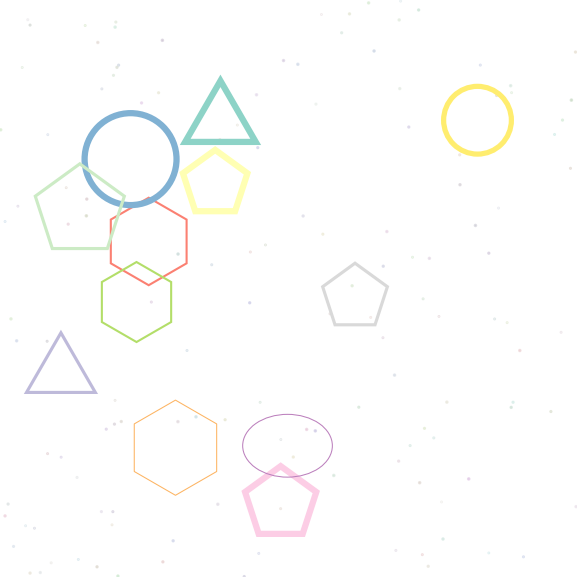[{"shape": "triangle", "thickness": 3, "radius": 0.35, "center": [0.382, 0.789]}, {"shape": "pentagon", "thickness": 3, "radius": 0.29, "center": [0.373, 0.681]}, {"shape": "triangle", "thickness": 1.5, "radius": 0.34, "center": [0.106, 0.354]}, {"shape": "hexagon", "thickness": 1, "radius": 0.38, "center": [0.257, 0.581]}, {"shape": "circle", "thickness": 3, "radius": 0.4, "center": [0.226, 0.724]}, {"shape": "hexagon", "thickness": 0.5, "radius": 0.41, "center": [0.304, 0.224]}, {"shape": "hexagon", "thickness": 1, "radius": 0.35, "center": [0.236, 0.476]}, {"shape": "pentagon", "thickness": 3, "radius": 0.32, "center": [0.486, 0.127]}, {"shape": "pentagon", "thickness": 1.5, "radius": 0.29, "center": [0.615, 0.484]}, {"shape": "oval", "thickness": 0.5, "radius": 0.39, "center": [0.498, 0.227]}, {"shape": "pentagon", "thickness": 1.5, "radius": 0.41, "center": [0.138, 0.634]}, {"shape": "circle", "thickness": 2.5, "radius": 0.29, "center": [0.827, 0.791]}]